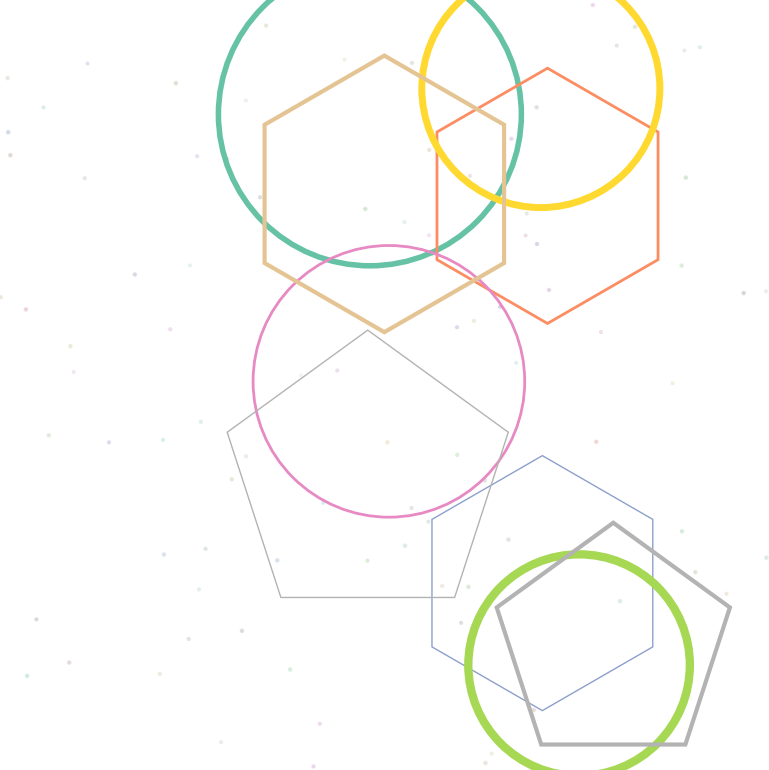[{"shape": "circle", "thickness": 2, "radius": 0.98, "center": [0.48, 0.852]}, {"shape": "hexagon", "thickness": 1, "radius": 0.83, "center": [0.711, 0.746]}, {"shape": "hexagon", "thickness": 0.5, "radius": 0.83, "center": [0.704, 0.243]}, {"shape": "circle", "thickness": 1, "radius": 0.88, "center": [0.505, 0.505]}, {"shape": "circle", "thickness": 3, "radius": 0.72, "center": [0.752, 0.136]}, {"shape": "circle", "thickness": 2.5, "radius": 0.77, "center": [0.702, 0.885]}, {"shape": "hexagon", "thickness": 1.5, "radius": 0.9, "center": [0.499, 0.748]}, {"shape": "pentagon", "thickness": 0.5, "radius": 0.96, "center": [0.478, 0.379]}, {"shape": "pentagon", "thickness": 1.5, "radius": 0.8, "center": [0.797, 0.162]}]